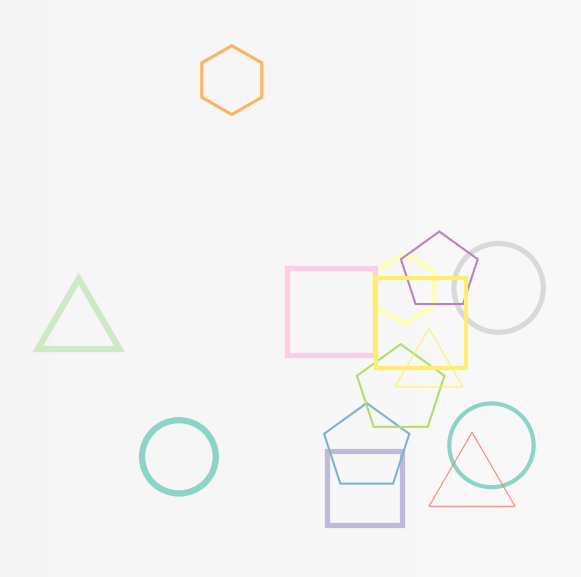[{"shape": "circle", "thickness": 2, "radius": 0.36, "center": [0.846, 0.228]}, {"shape": "circle", "thickness": 3, "radius": 0.32, "center": [0.308, 0.208]}, {"shape": "hexagon", "thickness": 2, "radius": 0.3, "center": [0.695, 0.499]}, {"shape": "square", "thickness": 2.5, "radius": 0.32, "center": [0.627, 0.154]}, {"shape": "triangle", "thickness": 0.5, "radius": 0.43, "center": [0.812, 0.165]}, {"shape": "pentagon", "thickness": 1, "radius": 0.39, "center": [0.631, 0.224]}, {"shape": "hexagon", "thickness": 1.5, "radius": 0.3, "center": [0.399, 0.86]}, {"shape": "pentagon", "thickness": 1, "radius": 0.4, "center": [0.689, 0.324]}, {"shape": "square", "thickness": 2.5, "radius": 0.38, "center": [0.57, 0.46]}, {"shape": "circle", "thickness": 2.5, "radius": 0.38, "center": [0.858, 0.501]}, {"shape": "pentagon", "thickness": 1, "radius": 0.35, "center": [0.756, 0.529]}, {"shape": "triangle", "thickness": 3, "radius": 0.41, "center": [0.135, 0.435]}, {"shape": "triangle", "thickness": 0.5, "radius": 0.34, "center": [0.738, 0.363]}, {"shape": "square", "thickness": 2, "radius": 0.39, "center": [0.724, 0.44]}]